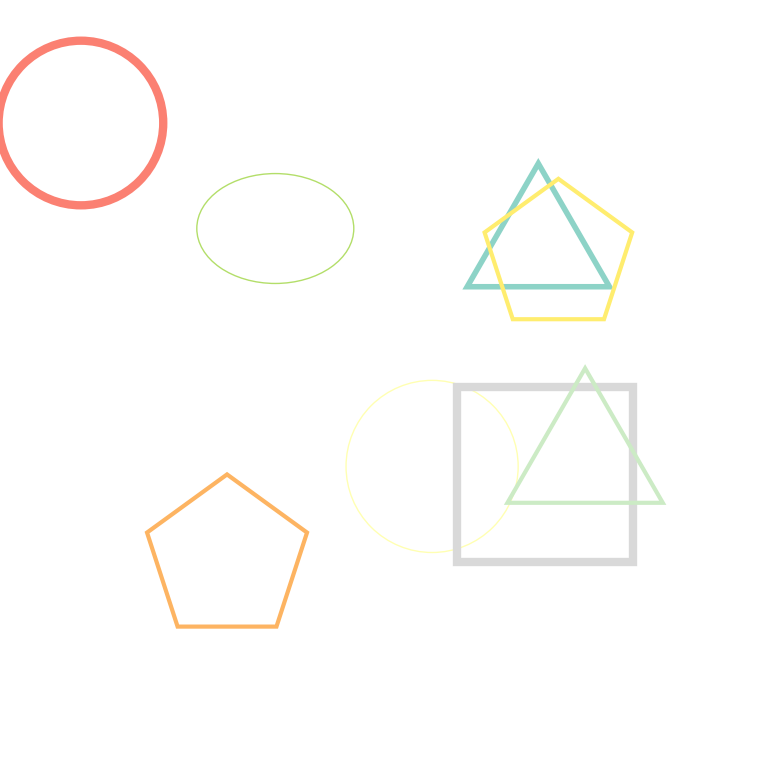[{"shape": "triangle", "thickness": 2, "radius": 0.53, "center": [0.699, 0.681]}, {"shape": "circle", "thickness": 0.5, "radius": 0.56, "center": [0.561, 0.394]}, {"shape": "circle", "thickness": 3, "radius": 0.53, "center": [0.105, 0.84]}, {"shape": "pentagon", "thickness": 1.5, "radius": 0.55, "center": [0.295, 0.275]}, {"shape": "oval", "thickness": 0.5, "radius": 0.51, "center": [0.358, 0.703]}, {"shape": "square", "thickness": 3, "radius": 0.57, "center": [0.708, 0.384]}, {"shape": "triangle", "thickness": 1.5, "radius": 0.58, "center": [0.76, 0.405]}, {"shape": "pentagon", "thickness": 1.5, "radius": 0.5, "center": [0.725, 0.667]}]